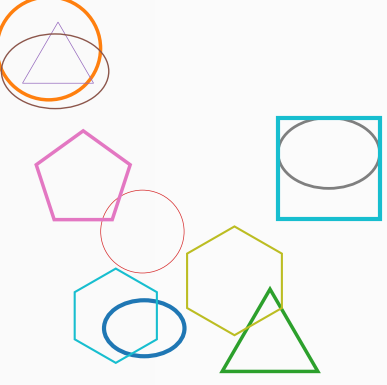[{"shape": "oval", "thickness": 3, "radius": 0.52, "center": [0.372, 0.147]}, {"shape": "circle", "thickness": 2.5, "radius": 0.67, "center": [0.126, 0.874]}, {"shape": "triangle", "thickness": 2.5, "radius": 0.71, "center": [0.697, 0.106]}, {"shape": "circle", "thickness": 0.5, "radius": 0.54, "center": [0.367, 0.399]}, {"shape": "triangle", "thickness": 0.5, "radius": 0.53, "center": [0.15, 0.837]}, {"shape": "oval", "thickness": 1, "radius": 0.69, "center": [0.142, 0.815]}, {"shape": "pentagon", "thickness": 2.5, "radius": 0.64, "center": [0.215, 0.533]}, {"shape": "oval", "thickness": 2, "radius": 0.66, "center": [0.849, 0.602]}, {"shape": "hexagon", "thickness": 1.5, "radius": 0.71, "center": [0.605, 0.271]}, {"shape": "hexagon", "thickness": 1.5, "radius": 0.61, "center": [0.299, 0.18]}, {"shape": "square", "thickness": 3, "radius": 0.65, "center": [0.848, 0.561]}]